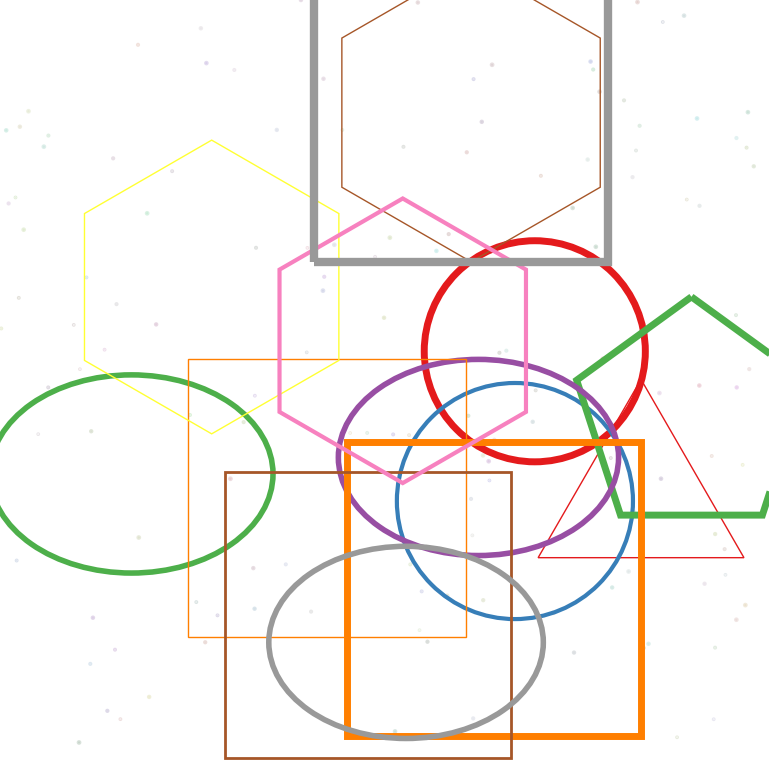[{"shape": "triangle", "thickness": 0.5, "radius": 0.77, "center": [0.833, 0.353]}, {"shape": "circle", "thickness": 2.5, "radius": 0.72, "center": [0.695, 0.544]}, {"shape": "circle", "thickness": 1.5, "radius": 0.77, "center": [0.669, 0.349]}, {"shape": "pentagon", "thickness": 2.5, "radius": 0.78, "center": [0.898, 0.458]}, {"shape": "oval", "thickness": 2, "radius": 0.92, "center": [0.171, 0.384]}, {"shape": "oval", "thickness": 2, "radius": 0.91, "center": [0.621, 0.406]}, {"shape": "square", "thickness": 0.5, "radius": 0.9, "center": [0.425, 0.354]}, {"shape": "square", "thickness": 2.5, "radius": 0.96, "center": [0.641, 0.235]}, {"shape": "hexagon", "thickness": 0.5, "radius": 0.95, "center": [0.275, 0.627]}, {"shape": "hexagon", "thickness": 0.5, "radius": 0.97, "center": [0.612, 0.854]}, {"shape": "square", "thickness": 1, "radius": 0.93, "center": [0.478, 0.201]}, {"shape": "hexagon", "thickness": 1.5, "radius": 0.92, "center": [0.523, 0.557]}, {"shape": "square", "thickness": 3, "radius": 0.95, "center": [0.599, 0.851]}, {"shape": "oval", "thickness": 2, "radius": 0.89, "center": [0.527, 0.166]}]